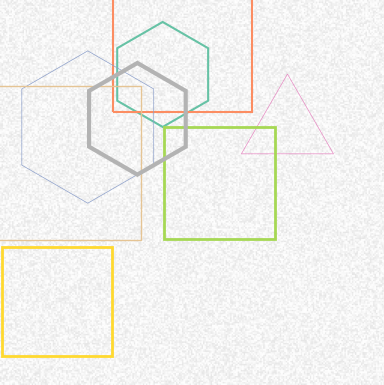[{"shape": "hexagon", "thickness": 1.5, "radius": 0.68, "center": [0.423, 0.807]}, {"shape": "square", "thickness": 1.5, "radius": 0.9, "center": [0.475, 0.89]}, {"shape": "hexagon", "thickness": 0.5, "radius": 0.99, "center": [0.228, 0.67]}, {"shape": "triangle", "thickness": 0.5, "radius": 0.69, "center": [0.747, 0.67]}, {"shape": "square", "thickness": 2, "radius": 0.72, "center": [0.57, 0.525]}, {"shape": "square", "thickness": 2, "radius": 0.71, "center": [0.148, 0.216]}, {"shape": "square", "thickness": 1, "radius": 1.0, "center": [0.167, 0.577]}, {"shape": "hexagon", "thickness": 3, "radius": 0.72, "center": [0.357, 0.691]}]